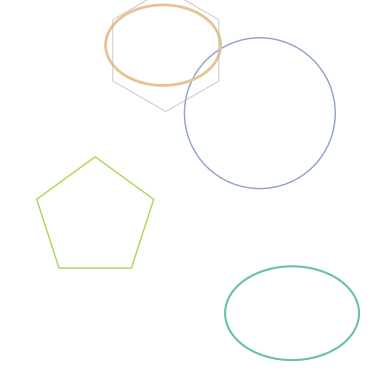[{"shape": "oval", "thickness": 1.5, "radius": 0.87, "center": [0.759, 0.186]}, {"shape": "circle", "thickness": 1, "radius": 0.98, "center": [0.675, 0.706]}, {"shape": "pentagon", "thickness": 1, "radius": 0.8, "center": [0.247, 0.433]}, {"shape": "oval", "thickness": 2, "radius": 0.75, "center": [0.424, 0.883]}, {"shape": "hexagon", "thickness": 0.5, "radius": 0.8, "center": [0.431, 0.869]}]